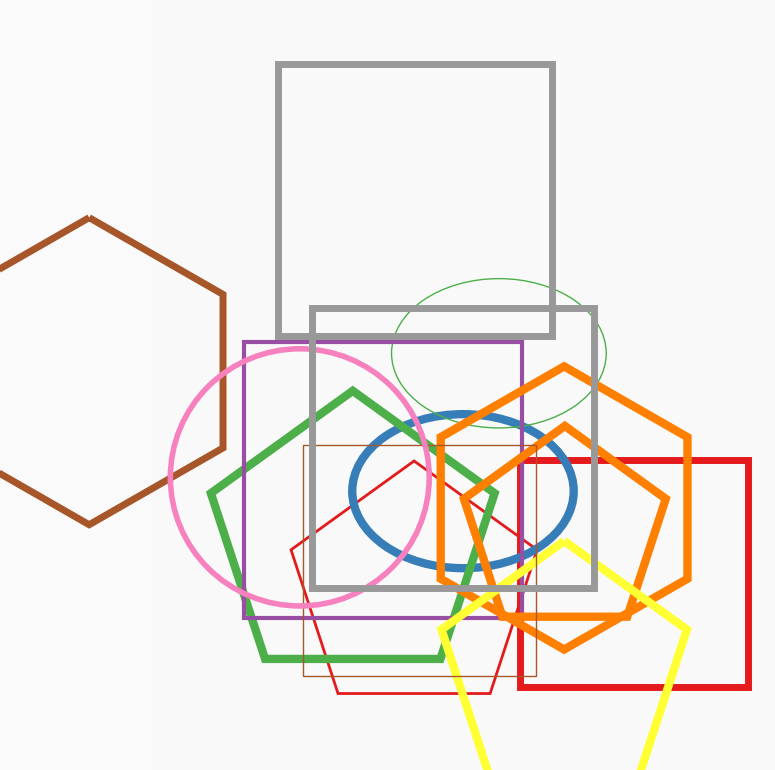[{"shape": "square", "thickness": 2.5, "radius": 0.74, "center": [0.818, 0.255]}, {"shape": "pentagon", "thickness": 1, "radius": 0.83, "center": [0.534, 0.234]}, {"shape": "oval", "thickness": 3, "radius": 0.71, "center": [0.597, 0.362]}, {"shape": "oval", "thickness": 0.5, "radius": 0.69, "center": [0.644, 0.541]}, {"shape": "pentagon", "thickness": 3, "radius": 0.96, "center": [0.455, 0.3]}, {"shape": "square", "thickness": 1.5, "radius": 0.9, "center": [0.494, 0.376]}, {"shape": "pentagon", "thickness": 3, "radius": 0.68, "center": [0.729, 0.31]}, {"shape": "hexagon", "thickness": 3, "radius": 0.92, "center": [0.728, 0.34]}, {"shape": "pentagon", "thickness": 3, "radius": 0.83, "center": [0.728, 0.131]}, {"shape": "square", "thickness": 0.5, "radius": 0.75, "center": [0.542, 0.272]}, {"shape": "hexagon", "thickness": 2.5, "radius": 1.0, "center": [0.115, 0.518]}, {"shape": "circle", "thickness": 2, "radius": 0.84, "center": [0.387, 0.38]}, {"shape": "square", "thickness": 2.5, "radius": 0.88, "center": [0.536, 0.74]}, {"shape": "square", "thickness": 2.5, "radius": 0.91, "center": [0.584, 0.418]}]